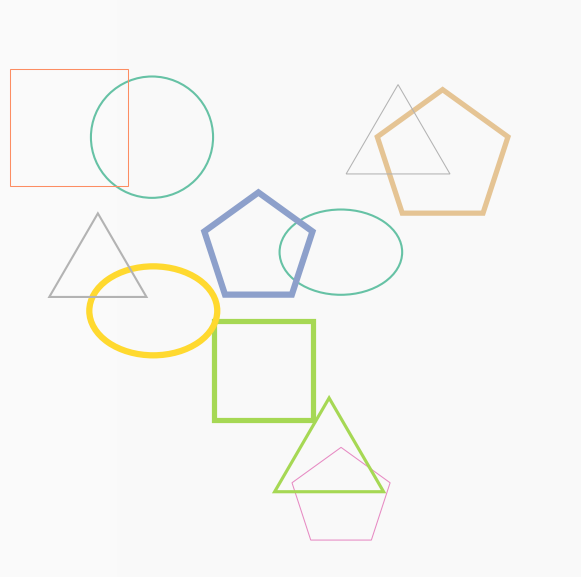[{"shape": "oval", "thickness": 1, "radius": 0.53, "center": [0.586, 0.563]}, {"shape": "circle", "thickness": 1, "radius": 0.53, "center": [0.261, 0.762]}, {"shape": "square", "thickness": 0.5, "radius": 0.5, "center": [0.119, 0.779]}, {"shape": "pentagon", "thickness": 3, "radius": 0.49, "center": [0.445, 0.568]}, {"shape": "pentagon", "thickness": 0.5, "radius": 0.44, "center": [0.587, 0.136]}, {"shape": "square", "thickness": 2.5, "radius": 0.43, "center": [0.453, 0.358]}, {"shape": "triangle", "thickness": 1.5, "radius": 0.54, "center": [0.566, 0.202]}, {"shape": "oval", "thickness": 3, "radius": 0.55, "center": [0.264, 0.461]}, {"shape": "pentagon", "thickness": 2.5, "radius": 0.59, "center": [0.762, 0.726]}, {"shape": "triangle", "thickness": 1, "radius": 0.48, "center": [0.168, 0.533]}, {"shape": "triangle", "thickness": 0.5, "radius": 0.52, "center": [0.685, 0.75]}]